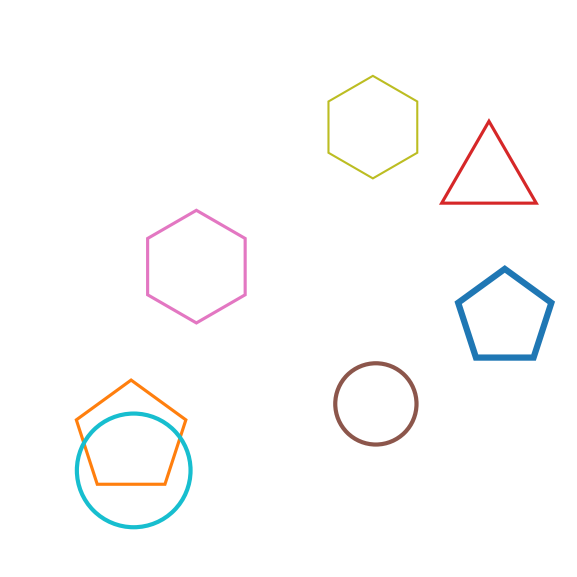[{"shape": "pentagon", "thickness": 3, "radius": 0.42, "center": [0.874, 0.449]}, {"shape": "pentagon", "thickness": 1.5, "radius": 0.5, "center": [0.227, 0.241]}, {"shape": "triangle", "thickness": 1.5, "radius": 0.47, "center": [0.847, 0.695]}, {"shape": "circle", "thickness": 2, "radius": 0.35, "center": [0.651, 0.3]}, {"shape": "hexagon", "thickness": 1.5, "radius": 0.49, "center": [0.34, 0.537]}, {"shape": "hexagon", "thickness": 1, "radius": 0.44, "center": [0.646, 0.779]}, {"shape": "circle", "thickness": 2, "radius": 0.49, "center": [0.232, 0.185]}]